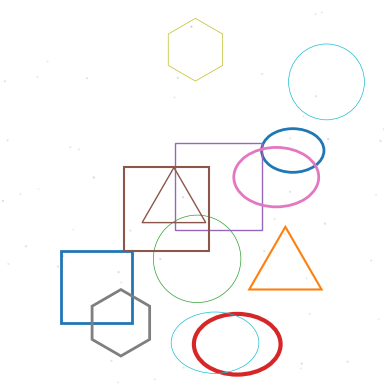[{"shape": "oval", "thickness": 2, "radius": 0.4, "center": [0.76, 0.609]}, {"shape": "square", "thickness": 2, "radius": 0.47, "center": [0.251, 0.254]}, {"shape": "triangle", "thickness": 1.5, "radius": 0.54, "center": [0.741, 0.302]}, {"shape": "circle", "thickness": 0.5, "radius": 0.57, "center": [0.512, 0.328]}, {"shape": "oval", "thickness": 3, "radius": 0.56, "center": [0.616, 0.106]}, {"shape": "square", "thickness": 1, "radius": 0.57, "center": [0.568, 0.515]}, {"shape": "triangle", "thickness": 1, "radius": 0.48, "center": [0.452, 0.47]}, {"shape": "square", "thickness": 1.5, "radius": 0.55, "center": [0.432, 0.458]}, {"shape": "oval", "thickness": 2, "radius": 0.55, "center": [0.718, 0.54]}, {"shape": "hexagon", "thickness": 2, "radius": 0.43, "center": [0.314, 0.162]}, {"shape": "hexagon", "thickness": 0.5, "radius": 0.41, "center": [0.508, 0.871]}, {"shape": "circle", "thickness": 0.5, "radius": 0.49, "center": [0.848, 0.787]}, {"shape": "oval", "thickness": 0.5, "radius": 0.57, "center": [0.559, 0.11]}]